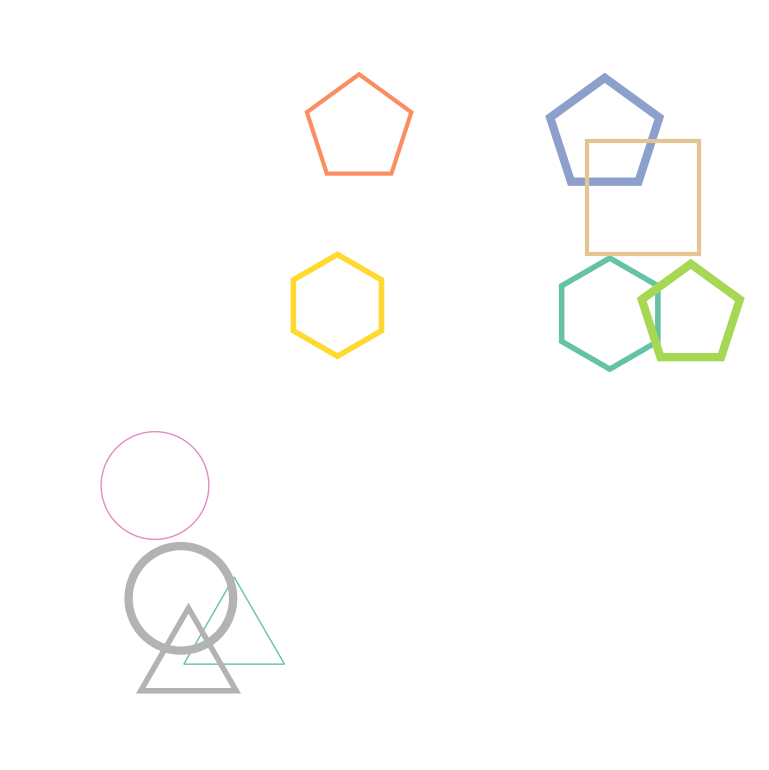[{"shape": "hexagon", "thickness": 2, "radius": 0.36, "center": [0.792, 0.593]}, {"shape": "triangle", "thickness": 0.5, "radius": 0.38, "center": [0.304, 0.175]}, {"shape": "pentagon", "thickness": 1.5, "radius": 0.36, "center": [0.466, 0.832]}, {"shape": "pentagon", "thickness": 3, "radius": 0.37, "center": [0.785, 0.824]}, {"shape": "circle", "thickness": 0.5, "radius": 0.35, "center": [0.201, 0.369]}, {"shape": "pentagon", "thickness": 3, "radius": 0.33, "center": [0.897, 0.59]}, {"shape": "hexagon", "thickness": 2, "radius": 0.33, "center": [0.438, 0.603]}, {"shape": "square", "thickness": 1.5, "radius": 0.37, "center": [0.835, 0.743]}, {"shape": "circle", "thickness": 3, "radius": 0.34, "center": [0.235, 0.223]}, {"shape": "triangle", "thickness": 2, "radius": 0.36, "center": [0.245, 0.139]}]